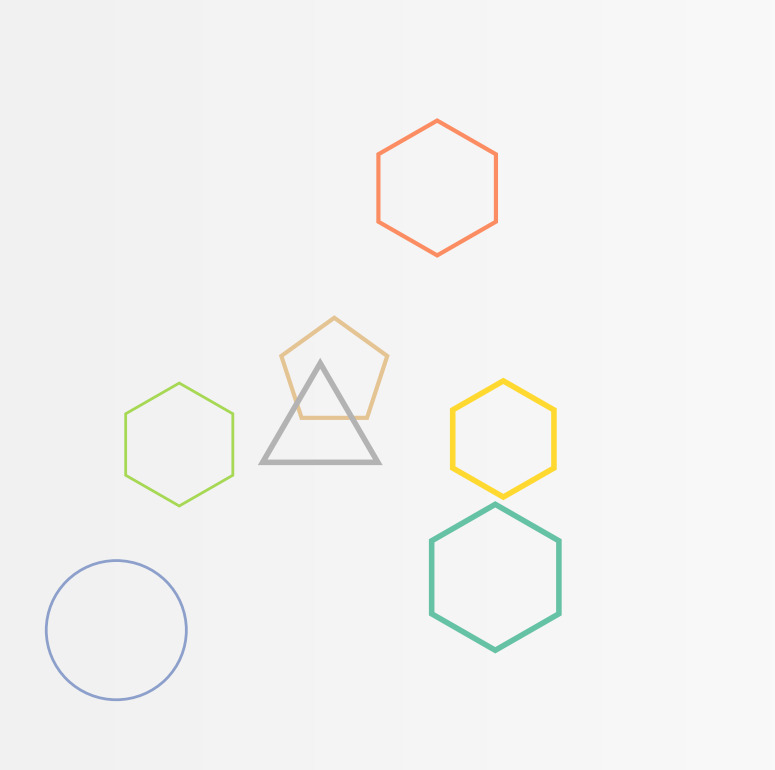[{"shape": "hexagon", "thickness": 2, "radius": 0.47, "center": [0.639, 0.25]}, {"shape": "hexagon", "thickness": 1.5, "radius": 0.44, "center": [0.564, 0.756]}, {"shape": "circle", "thickness": 1, "radius": 0.45, "center": [0.15, 0.182]}, {"shape": "hexagon", "thickness": 1, "radius": 0.4, "center": [0.231, 0.423]}, {"shape": "hexagon", "thickness": 2, "radius": 0.38, "center": [0.649, 0.43]}, {"shape": "pentagon", "thickness": 1.5, "radius": 0.36, "center": [0.431, 0.515]}, {"shape": "triangle", "thickness": 2, "radius": 0.43, "center": [0.413, 0.442]}]